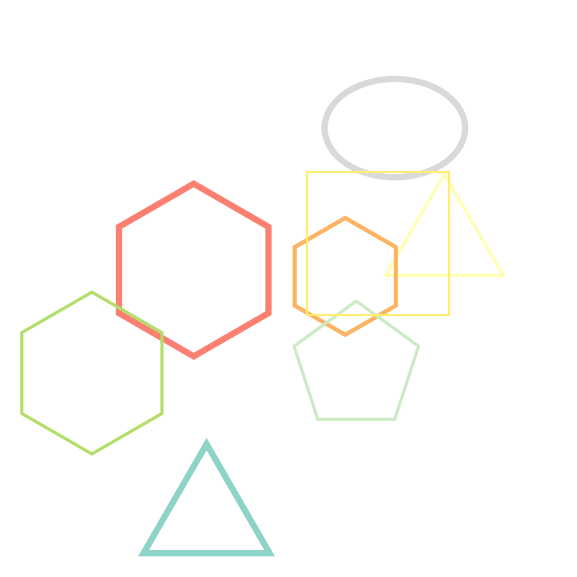[{"shape": "triangle", "thickness": 3, "radius": 0.63, "center": [0.358, 0.104]}, {"shape": "triangle", "thickness": 1.5, "radius": 0.59, "center": [0.77, 0.581]}, {"shape": "hexagon", "thickness": 3, "radius": 0.75, "center": [0.335, 0.532]}, {"shape": "hexagon", "thickness": 2, "radius": 0.51, "center": [0.598, 0.521]}, {"shape": "hexagon", "thickness": 1.5, "radius": 0.7, "center": [0.159, 0.353]}, {"shape": "oval", "thickness": 3, "radius": 0.61, "center": [0.684, 0.777]}, {"shape": "pentagon", "thickness": 1.5, "radius": 0.57, "center": [0.617, 0.365]}, {"shape": "square", "thickness": 1, "radius": 0.62, "center": [0.654, 0.577]}]